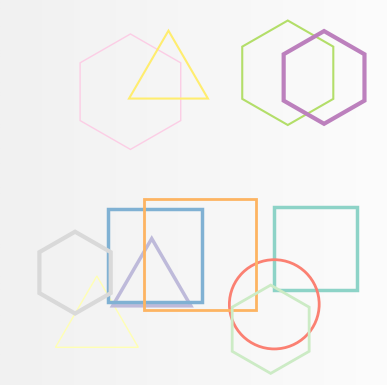[{"shape": "square", "thickness": 2.5, "radius": 0.54, "center": [0.815, 0.355]}, {"shape": "triangle", "thickness": 1, "radius": 0.62, "center": [0.25, 0.16]}, {"shape": "triangle", "thickness": 2.5, "radius": 0.58, "center": [0.392, 0.264]}, {"shape": "circle", "thickness": 2, "radius": 0.58, "center": [0.708, 0.21]}, {"shape": "square", "thickness": 2.5, "radius": 0.61, "center": [0.401, 0.336]}, {"shape": "square", "thickness": 2, "radius": 0.72, "center": [0.516, 0.339]}, {"shape": "hexagon", "thickness": 1.5, "radius": 0.68, "center": [0.743, 0.811]}, {"shape": "hexagon", "thickness": 1, "radius": 0.75, "center": [0.337, 0.762]}, {"shape": "hexagon", "thickness": 3, "radius": 0.53, "center": [0.194, 0.292]}, {"shape": "hexagon", "thickness": 3, "radius": 0.6, "center": [0.836, 0.799]}, {"shape": "hexagon", "thickness": 2, "radius": 0.57, "center": [0.699, 0.145]}, {"shape": "triangle", "thickness": 1.5, "radius": 0.59, "center": [0.435, 0.803]}]